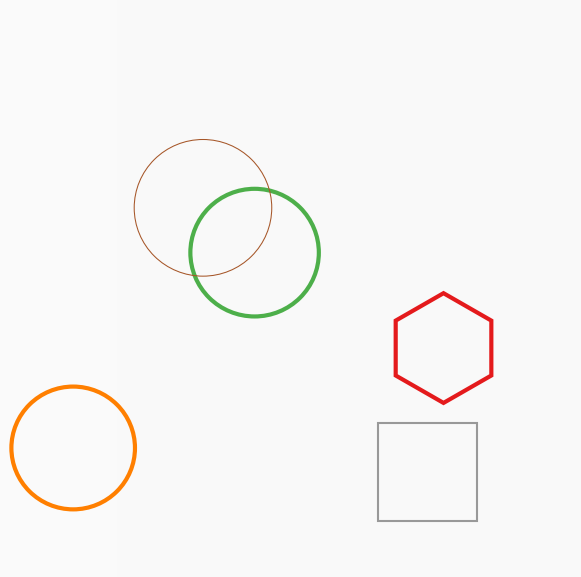[{"shape": "hexagon", "thickness": 2, "radius": 0.48, "center": [0.763, 0.396]}, {"shape": "circle", "thickness": 2, "radius": 0.55, "center": [0.438, 0.562]}, {"shape": "circle", "thickness": 2, "radius": 0.53, "center": [0.126, 0.223]}, {"shape": "circle", "thickness": 0.5, "radius": 0.59, "center": [0.349, 0.639]}, {"shape": "square", "thickness": 1, "radius": 0.43, "center": [0.736, 0.181]}]